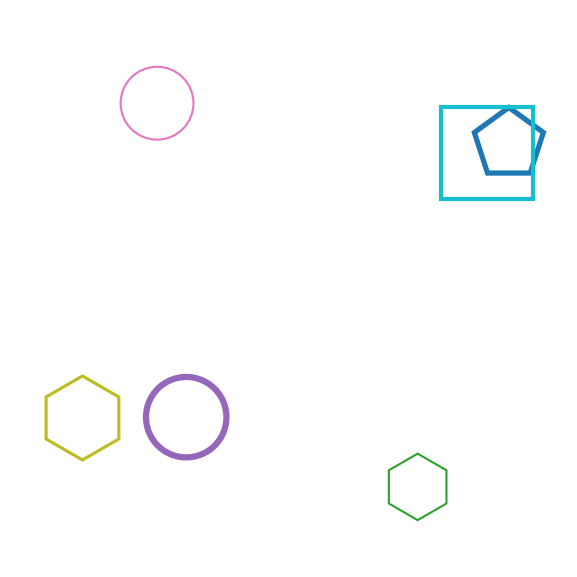[{"shape": "pentagon", "thickness": 2.5, "radius": 0.31, "center": [0.881, 0.75]}, {"shape": "hexagon", "thickness": 1, "radius": 0.29, "center": [0.723, 0.156]}, {"shape": "circle", "thickness": 3, "radius": 0.35, "center": [0.322, 0.277]}, {"shape": "circle", "thickness": 1, "radius": 0.32, "center": [0.272, 0.82]}, {"shape": "hexagon", "thickness": 1.5, "radius": 0.36, "center": [0.143, 0.275]}, {"shape": "square", "thickness": 2, "radius": 0.4, "center": [0.843, 0.735]}]